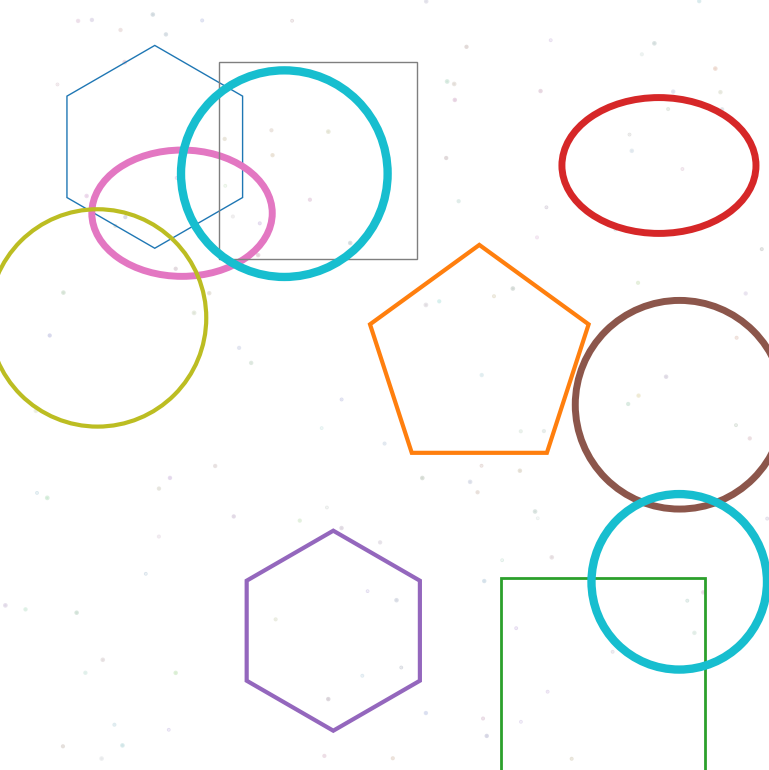[{"shape": "hexagon", "thickness": 0.5, "radius": 0.66, "center": [0.201, 0.809]}, {"shape": "pentagon", "thickness": 1.5, "radius": 0.75, "center": [0.622, 0.533]}, {"shape": "square", "thickness": 1, "radius": 0.66, "center": [0.783, 0.117]}, {"shape": "oval", "thickness": 2.5, "radius": 0.63, "center": [0.856, 0.785]}, {"shape": "hexagon", "thickness": 1.5, "radius": 0.65, "center": [0.433, 0.181]}, {"shape": "circle", "thickness": 2.5, "radius": 0.68, "center": [0.883, 0.474]}, {"shape": "oval", "thickness": 2.5, "radius": 0.59, "center": [0.236, 0.723]}, {"shape": "square", "thickness": 0.5, "radius": 0.64, "center": [0.413, 0.791]}, {"shape": "circle", "thickness": 1.5, "radius": 0.71, "center": [0.127, 0.587]}, {"shape": "circle", "thickness": 3, "radius": 0.67, "center": [0.369, 0.774]}, {"shape": "circle", "thickness": 3, "radius": 0.57, "center": [0.882, 0.244]}]